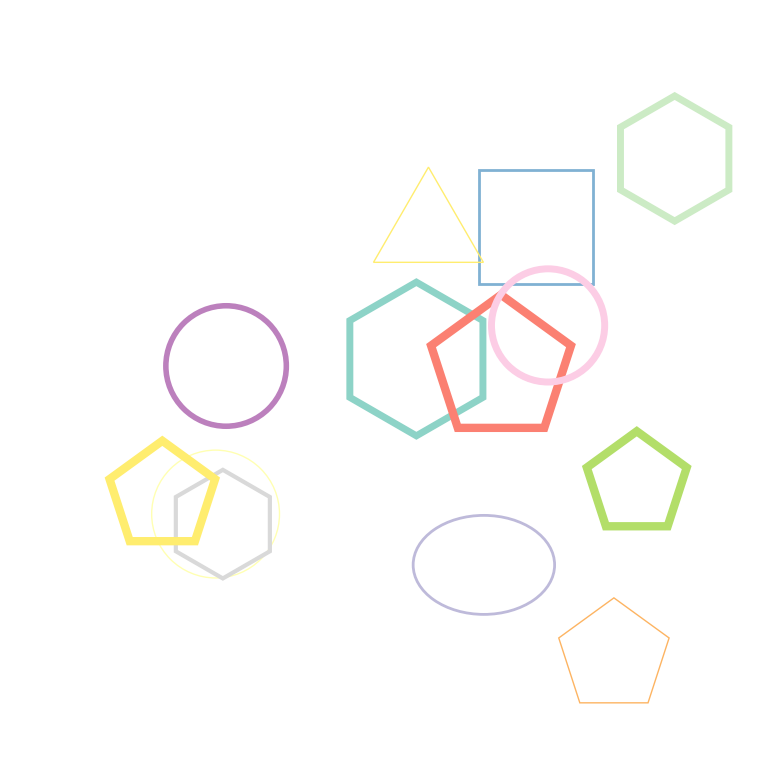[{"shape": "hexagon", "thickness": 2.5, "radius": 0.5, "center": [0.541, 0.534]}, {"shape": "circle", "thickness": 0.5, "radius": 0.41, "center": [0.28, 0.332]}, {"shape": "oval", "thickness": 1, "radius": 0.46, "center": [0.628, 0.266]}, {"shape": "pentagon", "thickness": 3, "radius": 0.48, "center": [0.651, 0.522]}, {"shape": "square", "thickness": 1, "radius": 0.37, "center": [0.696, 0.706]}, {"shape": "pentagon", "thickness": 0.5, "radius": 0.38, "center": [0.797, 0.148]}, {"shape": "pentagon", "thickness": 3, "radius": 0.34, "center": [0.827, 0.372]}, {"shape": "circle", "thickness": 2.5, "radius": 0.37, "center": [0.712, 0.577]}, {"shape": "hexagon", "thickness": 1.5, "radius": 0.35, "center": [0.289, 0.319]}, {"shape": "circle", "thickness": 2, "radius": 0.39, "center": [0.294, 0.525]}, {"shape": "hexagon", "thickness": 2.5, "radius": 0.41, "center": [0.876, 0.794]}, {"shape": "pentagon", "thickness": 3, "radius": 0.36, "center": [0.211, 0.355]}, {"shape": "triangle", "thickness": 0.5, "radius": 0.41, "center": [0.556, 0.701]}]